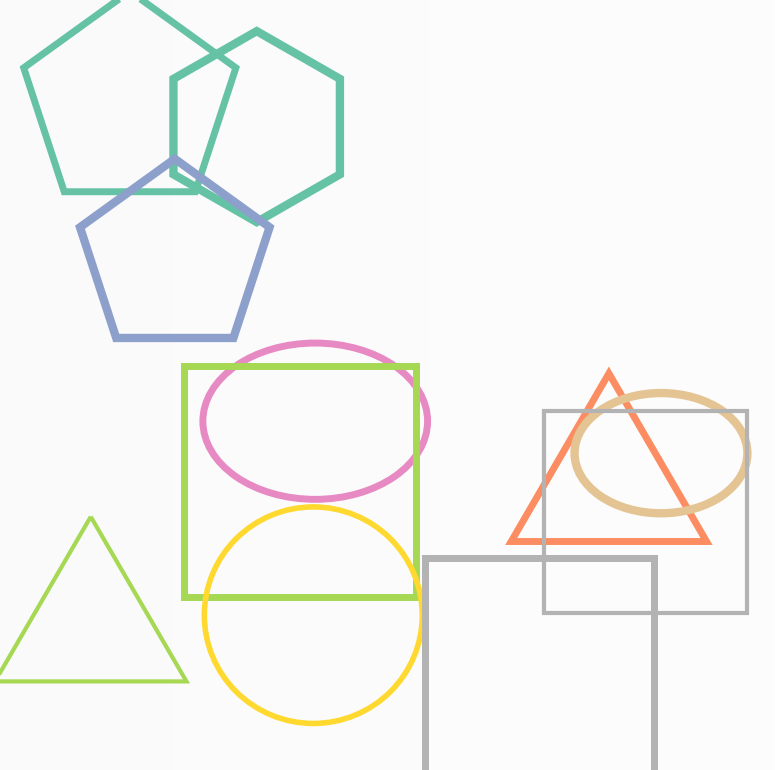[{"shape": "hexagon", "thickness": 3, "radius": 0.62, "center": [0.331, 0.836]}, {"shape": "pentagon", "thickness": 2.5, "radius": 0.72, "center": [0.167, 0.867]}, {"shape": "triangle", "thickness": 2.5, "radius": 0.73, "center": [0.786, 0.37]}, {"shape": "pentagon", "thickness": 3, "radius": 0.64, "center": [0.226, 0.665]}, {"shape": "oval", "thickness": 2.5, "radius": 0.72, "center": [0.407, 0.453]}, {"shape": "square", "thickness": 2.5, "radius": 0.75, "center": [0.387, 0.375]}, {"shape": "triangle", "thickness": 1.5, "radius": 0.71, "center": [0.117, 0.186]}, {"shape": "circle", "thickness": 2, "radius": 0.7, "center": [0.404, 0.201]}, {"shape": "oval", "thickness": 3, "radius": 0.56, "center": [0.853, 0.411]}, {"shape": "square", "thickness": 2.5, "radius": 0.74, "center": [0.696, 0.127]}, {"shape": "square", "thickness": 1.5, "radius": 0.66, "center": [0.833, 0.335]}]